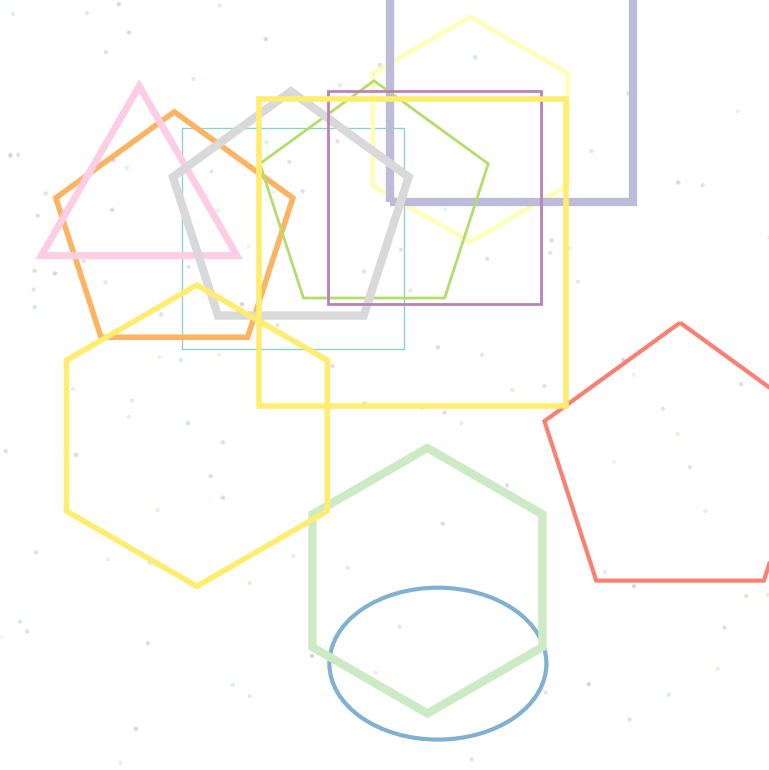[{"shape": "square", "thickness": 0.5, "radius": 0.72, "center": [0.38, 0.691]}, {"shape": "hexagon", "thickness": 1.5, "radius": 0.73, "center": [0.611, 0.832]}, {"shape": "square", "thickness": 3, "radius": 0.79, "center": [0.664, 0.895]}, {"shape": "pentagon", "thickness": 1.5, "radius": 0.93, "center": [0.883, 0.396]}, {"shape": "oval", "thickness": 1.5, "radius": 0.7, "center": [0.569, 0.138]}, {"shape": "pentagon", "thickness": 2, "radius": 0.81, "center": [0.226, 0.693]}, {"shape": "pentagon", "thickness": 1, "radius": 0.78, "center": [0.486, 0.739]}, {"shape": "triangle", "thickness": 2.5, "radius": 0.73, "center": [0.181, 0.741]}, {"shape": "pentagon", "thickness": 3, "radius": 0.8, "center": [0.378, 0.72]}, {"shape": "square", "thickness": 1, "radius": 0.69, "center": [0.564, 0.744]}, {"shape": "hexagon", "thickness": 3, "radius": 0.86, "center": [0.555, 0.246]}, {"shape": "square", "thickness": 2, "radius": 1.0, "center": [0.536, 0.671]}, {"shape": "hexagon", "thickness": 2, "radius": 0.98, "center": [0.256, 0.434]}]